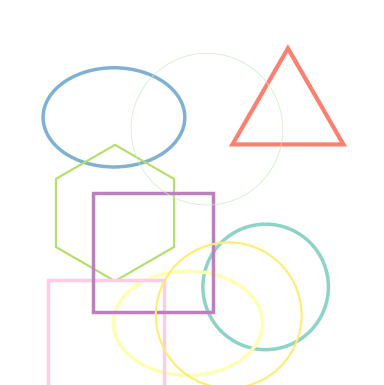[{"shape": "circle", "thickness": 2.5, "radius": 0.82, "center": [0.69, 0.255]}, {"shape": "oval", "thickness": 2.5, "radius": 0.97, "center": [0.488, 0.16]}, {"shape": "triangle", "thickness": 3, "radius": 0.83, "center": [0.748, 0.708]}, {"shape": "oval", "thickness": 2.5, "radius": 0.92, "center": [0.296, 0.695]}, {"shape": "hexagon", "thickness": 1.5, "radius": 0.88, "center": [0.299, 0.447]}, {"shape": "square", "thickness": 2.5, "radius": 0.75, "center": [0.276, 0.122]}, {"shape": "square", "thickness": 2.5, "radius": 0.78, "center": [0.397, 0.344]}, {"shape": "circle", "thickness": 0.5, "radius": 0.99, "center": [0.538, 0.665]}, {"shape": "circle", "thickness": 1.5, "radius": 0.95, "center": [0.594, 0.181]}]